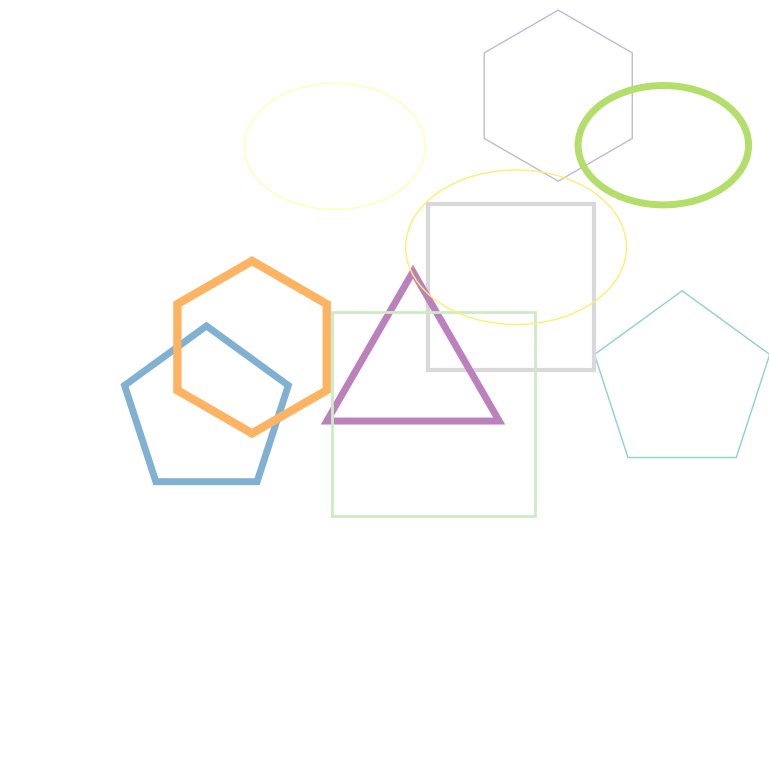[{"shape": "pentagon", "thickness": 0.5, "radius": 0.6, "center": [0.886, 0.503]}, {"shape": "oval", "thickness": 0.5, "radius": 0.59, "center": [0.435, 0.81]}, {"shape": "hexagon", "thickness": 0.5, "radius": 0.56, "center": [0.725, 0.876]}, {"shape": "pentagon", "thickness": 2.5, "radius": 0.56, "center": [0.268, 0.465]}, {"shape": "hexagon", "thickness": 3, "radius": 0.56, "center": [0.327, 0.549]}, {"shape": "oval", "thickness": 2.5, "radius": 0.55, "center": [0.861, 0.811]}, {"shape": "square", "thickness": 1.5, "radius": 0.54, "center": [0.663, 0.627]}, {"shape": "triangle", "thickness": 2.5, "radius": 0.65, "center": [0.536, 0.518]}, {"shape": "square", "thickness": 1, "radius": 0.66, "center": [0.563, 0.462]}, {"shape": "oval", "thickness": 0.5, "radius": 0.72, "center": [0.67, 0.679]}]